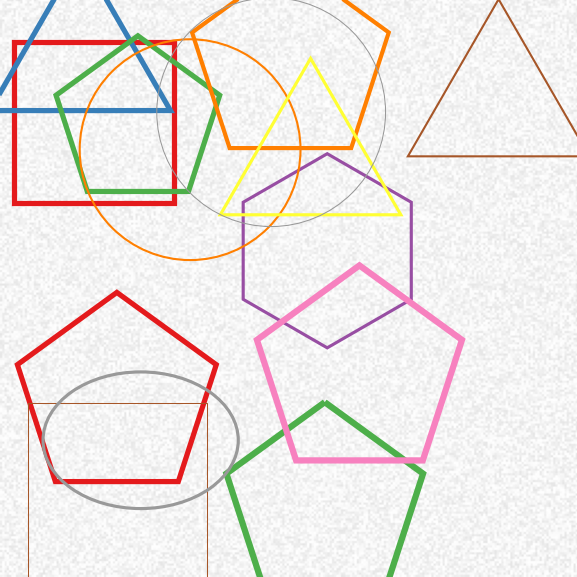[{"shape": "pentagon", "thickness": 2.5, "radius": 0.91, "center": [0.202, 0.312]}, {"shape": "square", "thickness": 2.5, "radius": 0.7, "center": [0.163, 0.787]}, {"shape": "triangle", "thickness": 2.5, "radius": 0.9, "center": [0.139, 0.898]}, {"shape": "pentagon", "thickness": 3, "radius": 0.9, "center": [0.562, 0.124]}, {"shape": "pentagon", "thickness": 2.5, "radius": 0.74, "center": [0.239, 0.788]}, {"shape": "hexagon", "thickness": 1.5, "radius": 0.84, "center": [0.567, 0.565]}, {"shape": "circle", "thickness": 1, "radius": 0.96, "center": [0.329, 0.74]}, {"shape": "pentagon", "thickness": 2, "radius": 0.9, "center": [0.503, 0.888]}, {"shape": "triangle", "thickness": 1.5, "radius": 0.9, "center": [0.538, 0.717]}, {"shape": "triangle", "thickness": 1, "radius": 0.91, "center": [0.863, 0.819]}, {"shape": "square", "thickness": 0.5, "radius": 0.77, "center": [0.204, 0.146]}, {"shape": "pentagon", "thickness": 3, "radius": 0.93, "center": [0.622, 0.353]}, {"shape": "circle", "thickness": 0.5, "radius": 0.99, "center": [0.47, 0.805]}, {"shape": "oval", "thickness": 1.5, "radius": 0.85, "center": [0.244, 0.237]}]